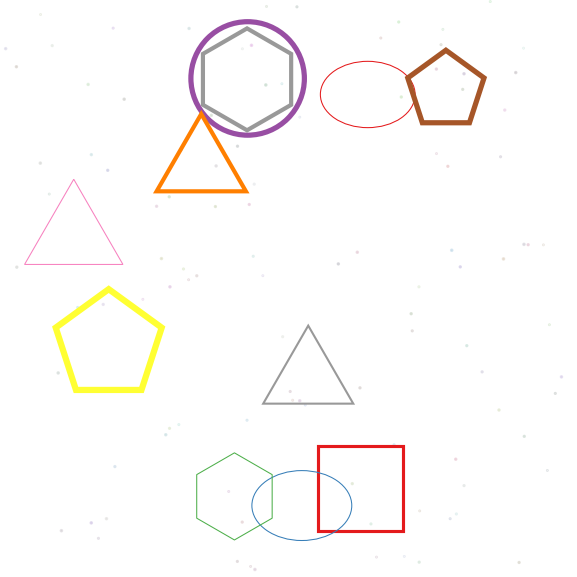[{"shape": "square", "thickness": 1.5, "radius": 0.37, "center": [0.624, 0.153]}, {"shape": "oval", "thickness": 0.5, "radius": 0.41, "center": [0.637, 0.836]}, {"shape": "oval", "thickness": 0.5, "radius": 0.43, "center": [0.523, 0.124]}, {"shape": "hexagon", "thickness": 0.5, "radius": 0.38, "center": [0.406, 0.14]}, {"shape": "circle", "thickness": 2.5, "radius": 0.49, "center": [0.429, 0.863]}, {"shape": "triangle", "thickness": 2, "radius": 0.45, "center": [0.348, 0.712]}, {"shape": "pentagon", "thickness": 3, "radius": 0.48, "center": [0.188, 0.402]}, {"shape": "pentagon", "thickness": 2.5, "radius": 0.35, "center": [0.772, 0.843]}, {"shape": "triangle", "thickness": 0.5, "radius": 0.49, "center": [0.128, 0.59]}, {"shape": "triangle", "thickness": 1, "radius": 0.45, "center": [0.534, 0.345]}, {"shape": "hexagon", "thickness": 2, "radius": 0.44, "center": [0.428, 0.862]}]